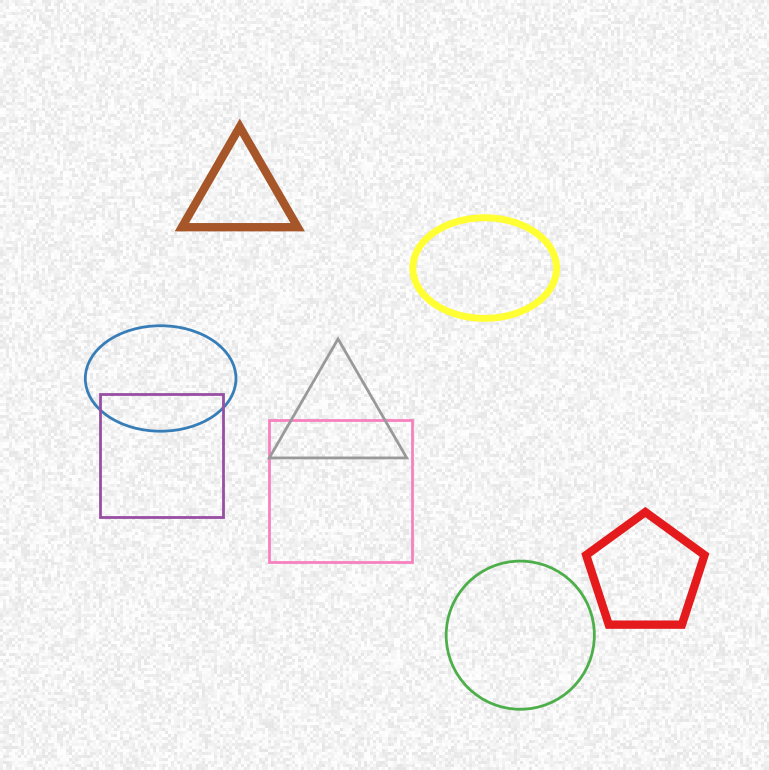[{"shape": "pentagon", "thickness": 3, "radius": 0.4, "center": [0.838, 0.254]}, {"shape": "oval", "thickness": 1, "radius": 0.49, "center": [0.209, 0.508]}, {"shape": "circle", "thickness": 1, "radius": 0.48, "center": [0.676, 0.175]}, {"shape": "square", "thickness": 1, "radius": 0.4, "center": [0.21, 0.409]}, {"shape": "oval", "thickness": 2.5, "radius": 0.47, "center": [0.629, 0.652]}, {"shape": "triangle", "thickness": 3, "radius": 0.43, "center": [0.311, 0.748]}, {"shape": "square", "thickness": 1, "radius": 0.46, "center": [0.442, 0.362]}, {"shape": "triangle", "thickness": 1, "radius": 0.52, "center": [0.439, 0.457]}]